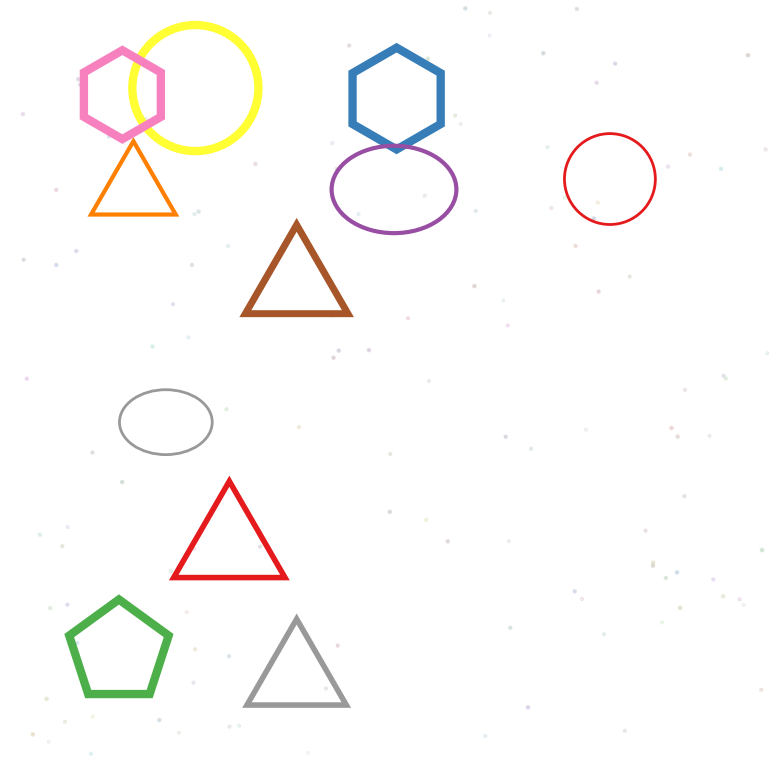[{"shape": "circle", "thickness": 1, "radius": 0.3, "center": [0.792, 0.767]}, {"shape": "triangle", "thickness": 2, "radius": 0.42, "center": [0.298, 0.292]}, {"shape": "hexagon", "thickness": 3, "radius": 0.33, "center": [0.515, 0.872]}, {"shape": "pentagon", "thickness": 3, "radius": 0.34, "center": [0.154, 0.154]}, {"shape": "oval", "thickness": 1.5, "radius": 0.41, "center": [0.512, 0.754]}, {"shape": "triangle", "thickness": 1.5, "radius": 0.32, "center": [0.173, 0.753]}, {"shape": "circle", "thickness": 3, "radius": 0.41, "center": [0.254, 0.886]}, {"shape": "triangle", "thickness": 2.5, "radius": 0.38, "center": [0.385, 0.631]}, {"shape": "hexagon", "thickness": 3, "radius": 0.29, "center": [0.159, 0.877]}, {"shape": "oval", "thickness": 1, "radius": 0.3, "center": [0.215, 0.452]}, {"shape": "triangle", "thickness": 2, "radius": 0.37, "center": [0.385, 0.122]}]